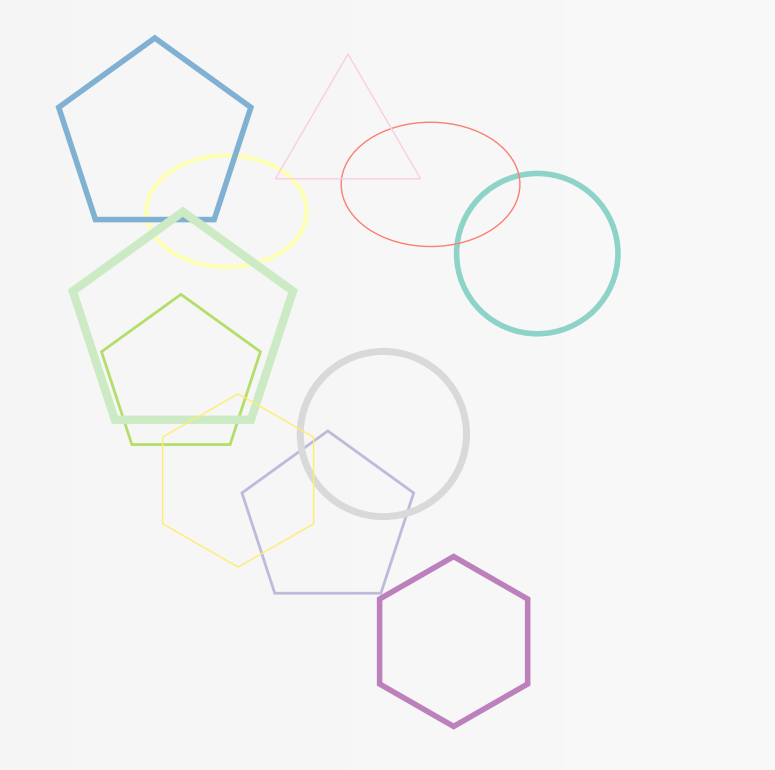[{"shape": "circle", "thickness": 2, "radius": 0.52, "center": [0.693, 0.671]}, {"shape": "oval", "thickness": 1.5, "radius": 0.52, "center": [0.292, 0.726]}, {"shape": "pentagon", "thickness": 1, "radius": 0.58, "center": [0.423, 0.324]}, {"shape": "oval", "thickness": 0.5, "radius": 0.58, "center": [0.556, 0.761]}, {"shape": "pentagon", "thickness": 2, "radius": 0.65, "center": [0.2, 0.82]}, {"shape": "pentagon", "thickness": 1, "radius": 0.54, "center": [0.234, 0.51]}, {"shape": "triangle", "thickness": 0.5, "radius": 0.54, "center": [0.449, 0.822]}, {"shape": "circle", "thickness": 2.5, "radius": 0.54, "center": [0.495, 0.436]}, {"shape": "hexagon", "thickness": 2, "radius": 0.55, "center": [0.585, 0.167]}, {"shape": "pentagon", "thickness": 3, "radius": 0.75, "center": [0.236, 0.576]}, {"shape": "hexagon", "thickness": 0.5, "radius": 0.56, "center": [0.307, 0.376]}]